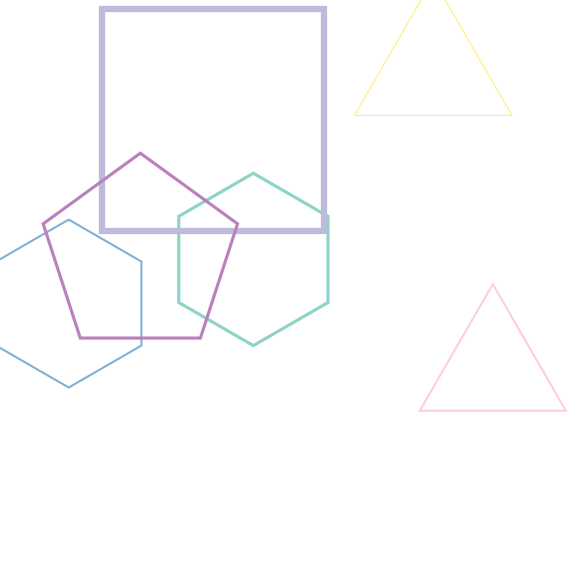[{"shape": "hexagon", "thickness": 1.5, "radius": 0.75, "center": [0.439, 0.55]}, {"shape": "square", "thickness": 3, "radius": 0.96, "center": [0.369, 0.791]}, {"shape": "hexagon", "thickness": 1, "radius": 0.73, "center": [0.119, 0.473]}, {"shape": "triangle", "thickness": 1, "radius": 0.73, "center": [0.853, 0.361]}, {"shape": "pentagon", "thickness": 1.5, "radius": 0.88, "center": [0.243, 0.557]}, {"shape": "triangle", "thickness": 0.5, "radius": 0.79, "center": [0.75, 0.878]}]